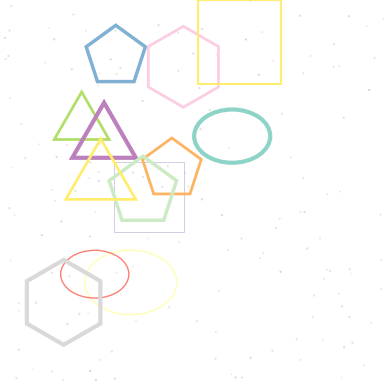[{"shape": "oval", "thickness": 3, "radius": 0.49, "center": [0.603, 0.646]}, {"shape": "oval", "thickness": 1, "radius": 0.6, "center": [0.339, 0.266]}, {"shape": "square", "thickness": 0.5, "radius": 0.46, "center": [0.386, 0.488]}, {"shape": "oval", "thickness": 1, "radius": 0.44, "center": [0.246, 0.288]}, {"shape": "pentagon", "thickness": 2.5, "radius": 0.4, "center": [0.301, 0.853]}, {"shape": "pentagon", "thickness": 2, "radius": 0.4, "center": [0.446, 0.561]}, {"shape": "triangle", "thickness": 2, "radius": 0.41, "center": [0.212, 0.679]}, {"shape": "hexagon", "thickness": 2, "radius": 0.53, "center": [0.476, 0.827]}, {"shape": "hexagon", "thickness": 3, "radius": 0.55, "center": [0.165, 0.215]}, {"shape": "triangle", "thickness": 3, "radius": 0.48, "center": [0.27, 0.638]}, {"shape": "pentagon", "thickness": 2.5, "radius": 0.46, "center": [0.371, 0.502]}, {"shape": "triangle", "thickness": 2, "radius": 0.52, "center": [0.262, 0.535]}, {"shape": "square", "thickness": 1.5, "radius": 0.54, "center": [0.622, 0.89]}]